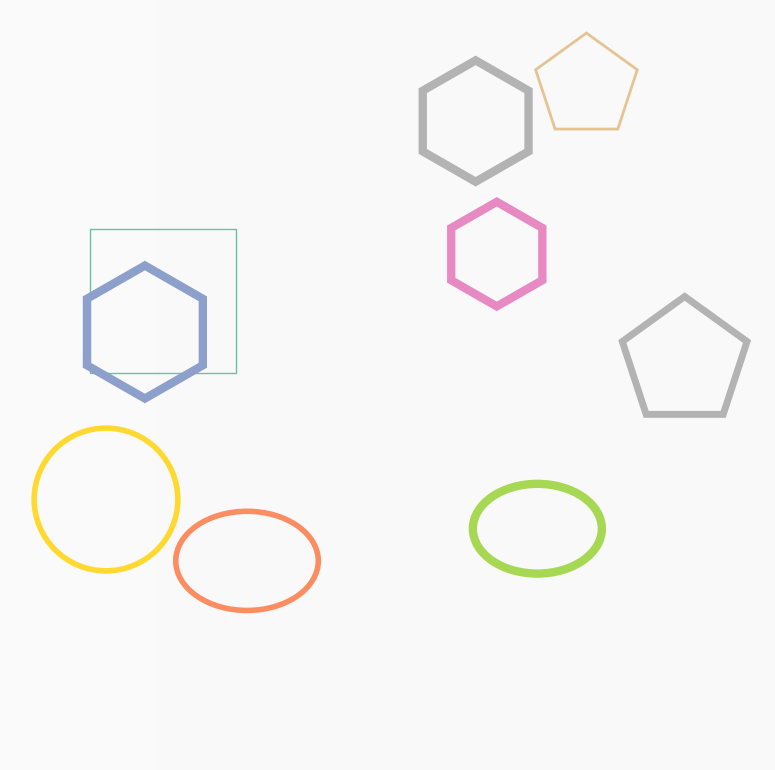[{"shape": "square", "thickness": 0.5, "radius": 0.47, "center": [0.21, 0.609]}, {"shape": "oval", "thickness": 2, "radius": 0.46, "center": [0.319, 0.272]}, {"shape": "hexagon", "thickness": 3, "radius": 0.43, "center": [0.187, 0.569]}, {"shape": "hexagon", "thickness": 3, "radius": 0.34, "center": [0.641, 0.67]}, {"shape": "oval", "thickness": 3, "radius": 0.42, "center": [0.693, 0.313]}, {"shape": "circle", "thickness": 2, "radius": 0.46, "center": [0.137, 0.351]}, {"shape": "pentagon", "thickness": 1, "radius": 0.34, "center": [0.757, 0.888]}, {"shape": "pentagon", "thickness": 2.5, "radius": 0.42, "center": [0.883, 0.53]}, {"shape": "hexagon", "thickness": 3, "radius": 0.39, "center": [0.614, 0.843]}]